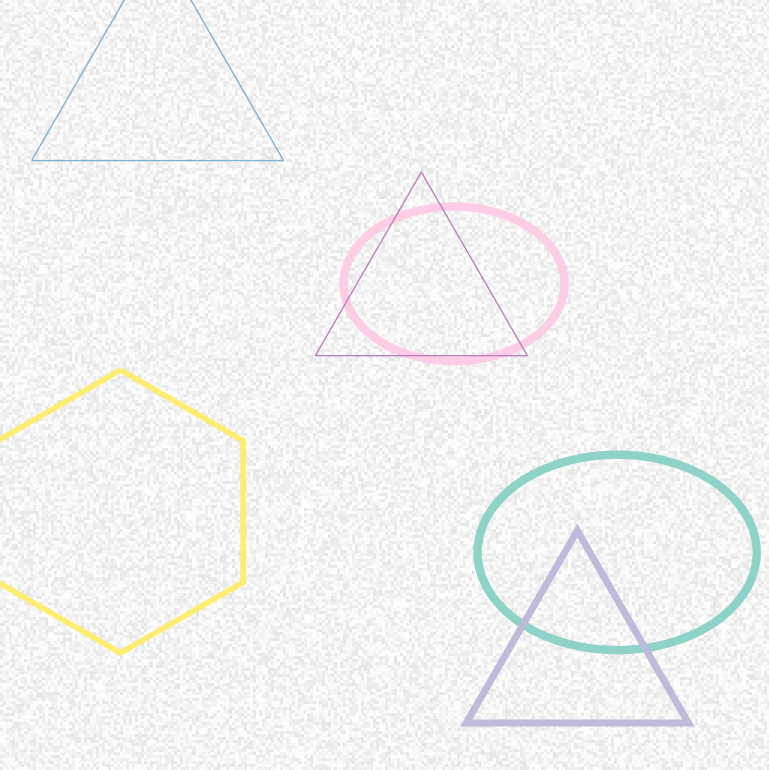[{"shape": "oval", "thickness": 3, "radius": 0.91, "center": [0.801, 0.283]}, {"shape": "triangle", "thickness": 2.5, "radius": 0.83, "center": [0.75, 0.144]}, {"shape": "triangle", "thickness": 0.5, "radius": 0.94, "center": [0.205, 0.886]}, {"shape": "oval", "thickness": 3, "radius": 0.72, "center": [0.59, 0.631]}, {"shape": "triangle", "thickness": 0.5, "radius": 0.79, "center": [0.547, 0.618]}, {"shape": "hexagon", "thickness": 2, "radius": 0.92, "center": [0.157, 0.336]}]